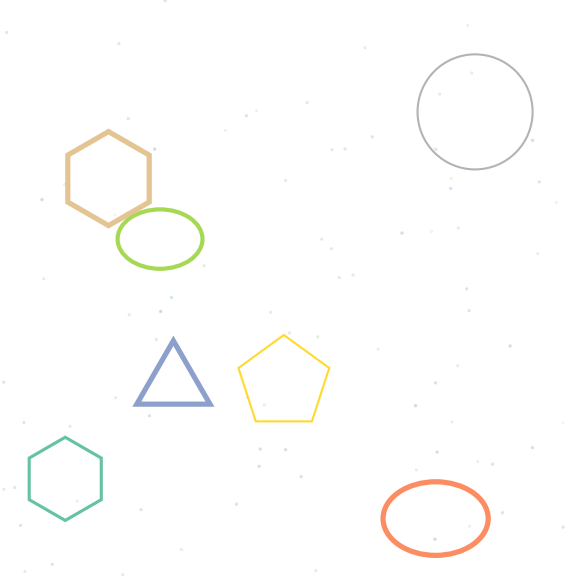[{"shape": "hexagon", "thickness": 1.5, "radius": 0.36, "center": [0.113, 0.17]}, {"shape": "oval", "thickness": 2.5, "radius": 0.46, "center": [0.754, 0.101]}, {"shape": "triangle", "thickness": 2.5, "radius": 0.37, "center": [0.3, 0.336]}, {"shape": "oval", "thickness": 2, "radius": 0.37, "center": [0.277, 0.585]}, {"shape": "pentagon", "thickness": 1, "radius": 0.41, "center": [0.492, 0.336]}, {"shape": "hexagon", "thickness": 2.5, "radius": 0.41, "center": [0.188, 0.69]}, {"shape": "circle", "thickness": 1, "radius": 0.5, "center": [0.823, 0.805]}]